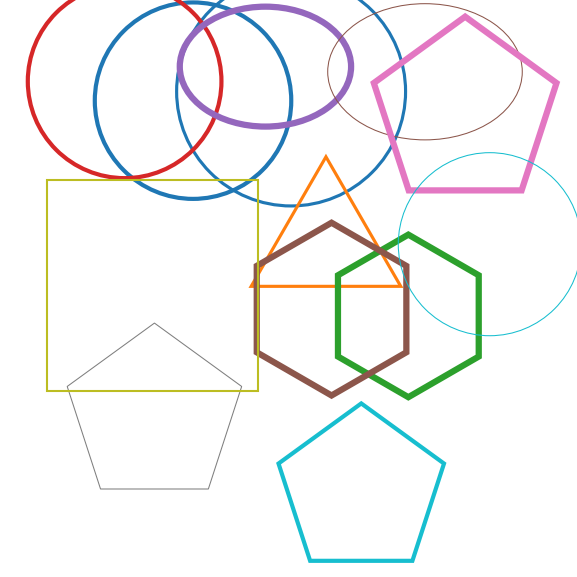[{"shape": "circle", "thickness": 2, "radius": 0.85, "center": [0.334, 0.825]}, {"shape": "circle", "thickness": 1.5, "radius": 0.99, "center": [0.504, 0.841]}, {"shape": "triangle", "thickness": 1.5, "radius": 0.75, "center": [0.564, 0.578]}, {"shape": "hexagon", "thickness": 3, "radius": 0.7, "center": [0.707, 0.452]}, {"shape": "circle", "thickness": 2, "radius": 0.84, "center": [0.216, 0.858]}, {"shape": "oval", "thickness": 3, "radius": 0.74, "center": [0.46, 0.884]}, {"shape": "hexagon", "thickness": 3, "radius": 0.75, "center": [0.574, 0.464]}, {"shape": "oval", "thickness": 0.5, "radius": 0.84, "center": [0.736, 0.875]}, {"shape": "pentagon", "thickness": 3, "radius": 0.83, "center": [0.805, 0.804]}, {"shape": "pentagon", "thickness": 0.5, "radius": 0.79, "center": [0.267, 0.281]}, {"shape": "square", "thickness": 1, "radius": 0.91, "center": [0.264, 0.504]}, {"shape": "circle", "thickness": 0.5, "radius": 0.79, "center": [0.848, 0.576]}, {"shape": "pentagon", "thickness": 2, "radius": 0.75, "center": [0.626, 0.15]}]